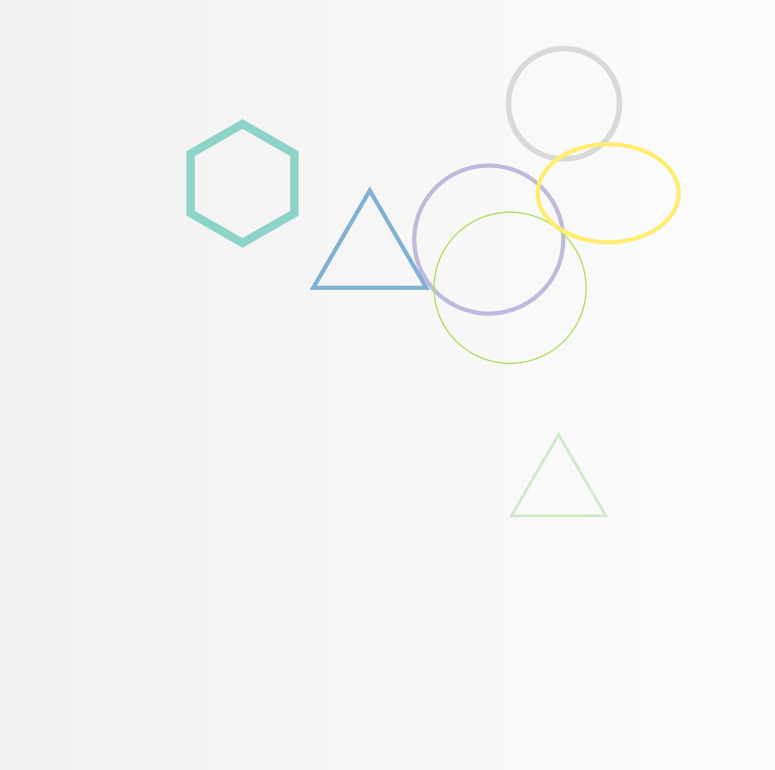[{"shape": "hexagon", "thickness": 3, "radius": 0.39, "center": [0.313, 0.762]}, {"shape": "circle", "thickness": 1.5, "radius": 0.48, "center": [0.631, 0.689]}, {"shape": "triangle", "thickness": 1.5, "radius": 0.42, "center": [0.477, 0.668]}, {"shape": "circle", "thickness": 0.5, "radius": 0.49, "center": [0.658, 0.626]}, {"shape": "circle", "thickness": 2, "radius": 0.36, "center": [0.728, 0.865]}, {"shape": "triangle", "thickness": 1, "radius": 0.35, "center": [0.721, 0.365]}, {"shape": "oval", "thickness": 1.5, "radius": 0.45, "center": [0.785, 0.749]}]